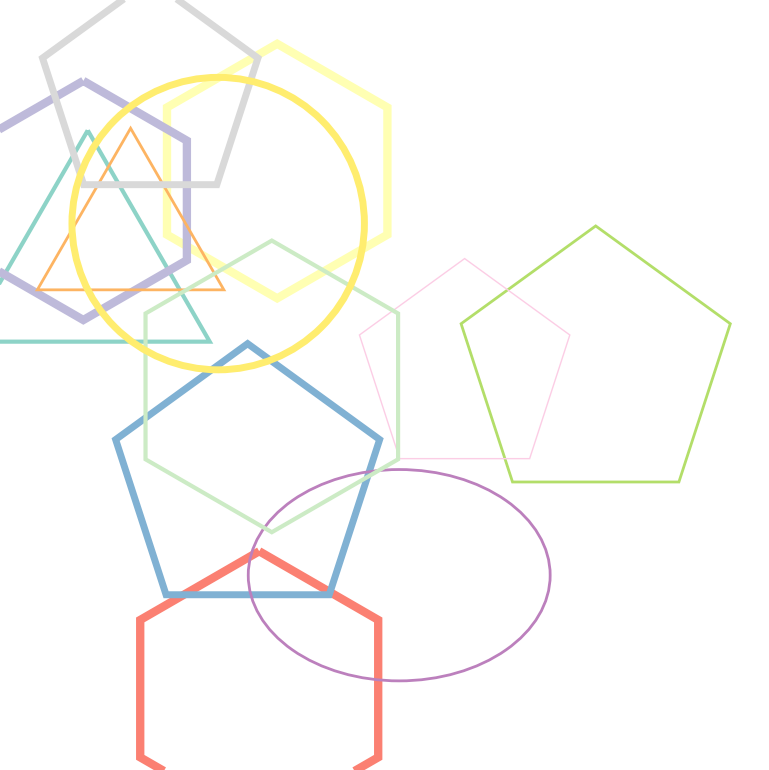[{"shape": "triangle", "thickness": 1.5, "radius": 0.91, "center": [0.114, 0.648]}, {"shape": "hexagon", "thickness": 3, "radius": 0.83, "center": [0.36, 0.778]}, {"shape": "hexagon", "thickness": 3, "radius": 0.78, "center": [0.108, 0.74]}, {"shape": "hexagon", "thickness": 3, "radius": 0.89, "center": [0.337, 0.106]}, {"shape": "pentagon", "thickness": 2.5, "radius": 0.9, "center": [0.322, 0.373]}, {"shape": "triangle", "thickness": 1, "radius": 0.7, "center": [0.17, 0.694]}, {"shape": "pentagon", "thickness": 1, "radius": 0.92, "center": [0.774, 0.523]}, {"shape": "pentagon", "thickness": 0.5, "radius": 0.72, "center": [0.603, 0.521]}, {"shape": "pentagon", "thickness": 2.5, "radius": 0.74, "center": [0.195, 0.879]}, {"shape": "oval", "thickness": 1, "radius": 0.98, "center": [0.518, 0.253]}, {"shape": "hexagon", "thickness": 1.5, "radius": 0.95, "center": [0.353, 0.498]}, {"shape": "circle", "thickness": 2.5, "radius": 0.95, "center": [0.283, 0.71]}]